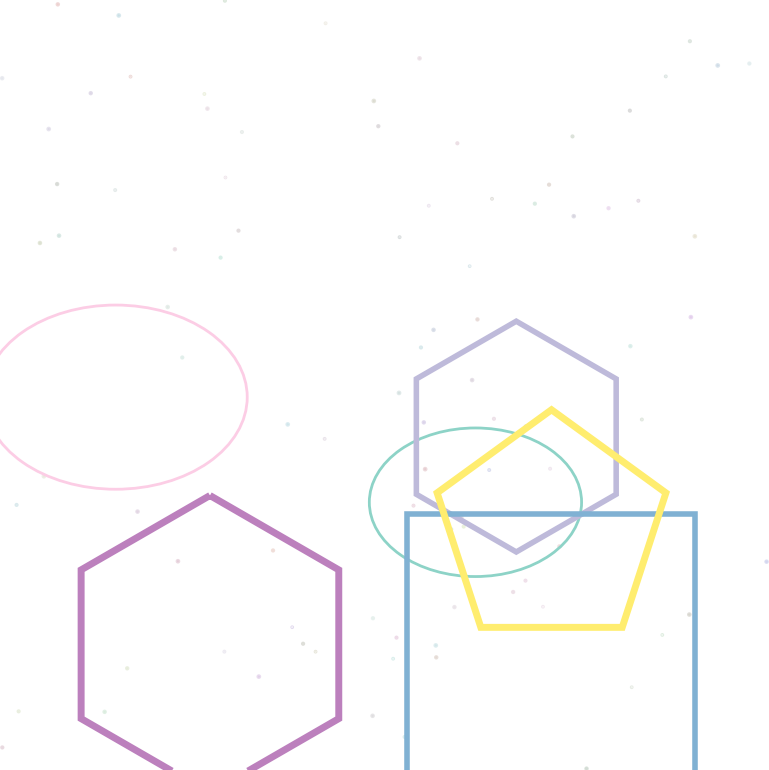[{"shape": "oval", "thickness": 1, "radius": 0.69, "center": [0.617, 0.348]}, {"shape": "hexagon", "thickness": 2, "radius": 0.75, "center": [0.67, 0.433]}, {"shape": "square", "thickness": 2, "radius": 0.94, "center": [0.716, 0.145]}, {"shape": "oval", "thickness": 1, "radius": 0.85, "center": [0.15, 0.484]}, {"shape": "hexagon", "thickness": 2.5, "radius": 0.97, "center": [0.273, 0.163]}, {"shape": "pentagon", "thickness": 2.5, "radius": 0.78, "center": [0.716, 0.312]}]